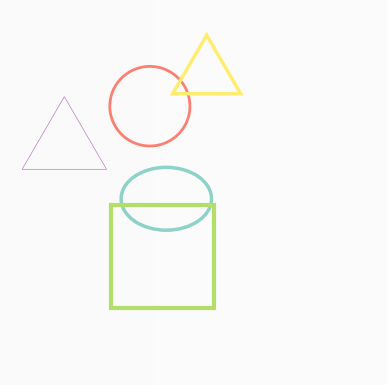[{"shape": "oval", "thickness": 2.5, "radius": 0.58, "center": [0.429, 0.484]}, {"shape": "circle", "thickness": 2, "radius": 0.52, "center": [0.387, 0.724]}, {"shape": "square", "thickness": 3, "radius": 0.67, "center": [0.42, 0.334]}, {"shape": "triangle", "thickness": 0.5, "radius": 0.63, "center": [0.166, 0.623]}, {"shape": "triangle", "thickness": 2.5, "radius": 0.51, "center": [0.533, 0.807]}]